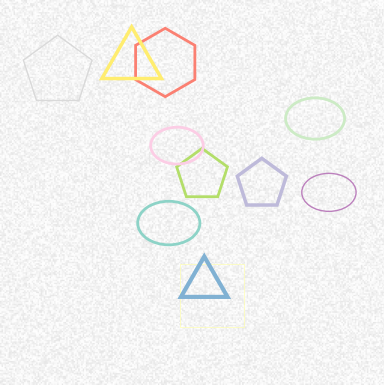[{"shape": "oval", "thickness": 2, "radius": 0.4, "center": [0.438, 0.421]}, {"shape": "square", "thickness": 0.5, "radius": 0.41, "center": [0.551, 0.233]}, {"shape": "pentagon", "thickness": 2.5, "radius": 0.34, "center": [0.68, 0.522]}, {"shape": "hexagon", "thickness": 2, "radius": 0.44, "center": [0.429, 0.838]}, {"shape": "triangle", "thickness": 3, "radius": 0.35, "center": [0.531, 0.264]}, {"shape": "pentagon", "thickness": 2, "radius": 0.35, "center": [0.525, 0.545]}, {"shape": "oval", "thickness": 2, "radius": 0.34, "center": [0.46, 0.622]}, {"shape": "pentagon", "thickness": 1, "radius": 0.47, "center": [0.15, 0.815]}, {"shape": "oval", "thickness": 1, "radius": 0.35, "center": [0.854, 0.5]}, {"shape": "oval", "thickness": 2, "radius": 0.38, "center": [0.818, 0.692]}, {"shape": "triangle", "thickness": 2.5, "radius": 0.45, "center": [0.342, 0.841]}]